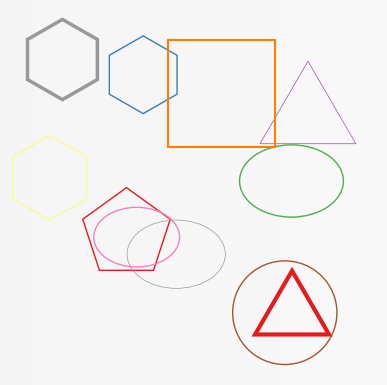[{"shape": "pentagon", "thickness": 1, "radius": 0.59, "center": [0.326, 0.394]}, {"shape": "triangle", "thickness": 3, "radius": 0.55, "center": [0.754, 0.186]}, {"shape": "hexagon", "thickness": 1, "radius": 0.5, "center": [0.37, 0.806]}, {"shape": "oval", "thickness": 1, "radius": 0.67, "center": [0.752, 0.53]}, {"shape": "triangle", "thickness": 0.5, "radius": 0.71, "center": [0.795, 0.698]}, {"shape": "square", "thickness": 1.5, "radius": 0.7, "center": [0.572, 0.757]}, {"shape": "hexagon", "thickness": 0.5, "radius": 0.55, "center": [0.128, 0.538]}, {"shape": "circle", "thickness": 1, "radius": 0.67, "center": [0.735, 0.188]}, {"shape": "oval", "thickness": 1, "radius": 0.55, "center": [0.353, 0.384]}, {"shape": "oval", "thickness": 0.5, "radius": 0.63, "center": [0.455, 0.34]}, {"shape": "hexagon", "thickness": 2.5, "radius": 0.52, "center": [0.161, 0.845]}]